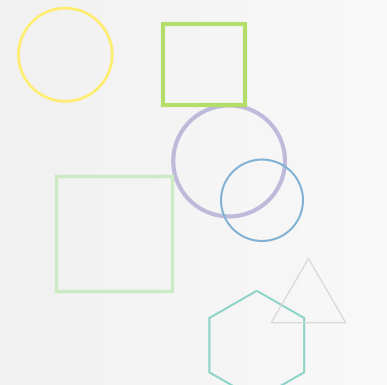[{"shape": "hexagon", "thickness": 1.5, "radius": 0.71, "center": [0.663, 0.103]}, {"shape": "circle", "thickness": 3, "radius": 0.72, "center": [0.591, 0.582]}, {"shape": "circle", "thickness": 1.5, "radius": 0.53, "center": [0.676, 0.48]}, {"shape": "square", "thickness": 3, "radius": 0.52, "center": [0.526, 0.832]}, {"shape": "triangle", "thickness": 1, "radius": 0.55, "center": [0.796, 0.218]}, {"shape": "square", "thickness": 2.5, "radius": 0.75, "center": [0.293, 0.393]}, {"shape": "circle", "thickness": 2, "radius": 0.6, "center": [0.169, 0.858]}]